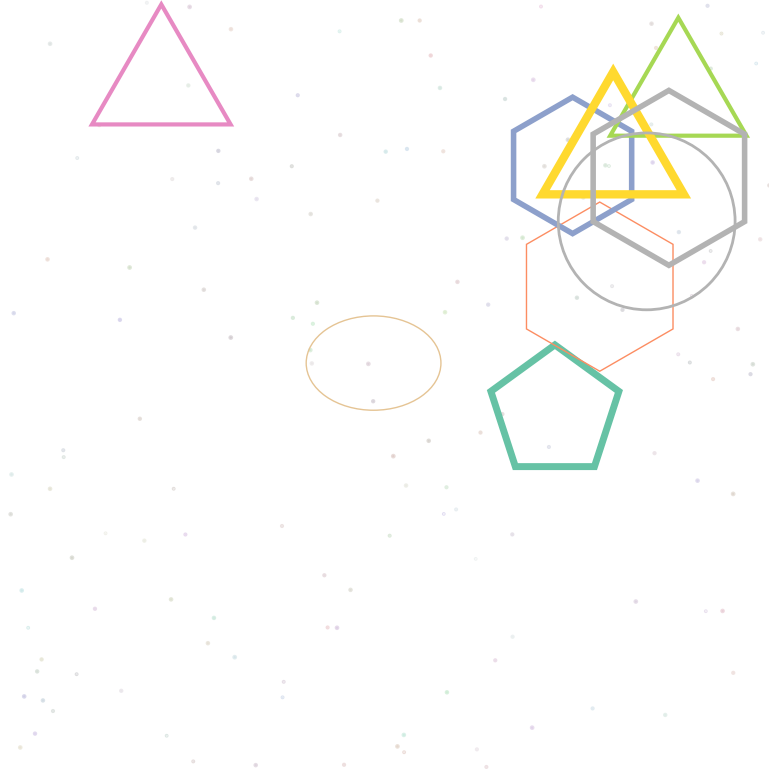[{"shape": "pentagon", "thickness": 2.5, "radius": 0.44, "center": [0.721, 0.465]}, {"shape": "hexagon", "thickness": 0.5, "radius": 0.55, "center": [0.779, 0.628]}, {"shape": "hexagon", "thickness": 2, "radius": 0.44, "center": [0.744, 0.785]}, {"shape": "triangle", "thickness": 1.5, "radius": 0.52, "center": [0.209, 0.89]}, {"shape": "triangle", "thickness": 1.5, "radius": 0.51, "center": [0.881, 0.875]}, {"shape": "triangle", "thickness": 3, "radius": 0.53, "center": [0.796, 0.801]}, {"shape": "oval", "thickness": 0.5, "radius": 0.44, "center": [0.485, 0.528]}, {"shape": "hexagon", "thickness": 2, "radius": 0.57, "center": [0.869, 0.769]}, {"shape": "circle", "thickness": 1, "radius": 0.57, "center": [0.84, 0.713]}]